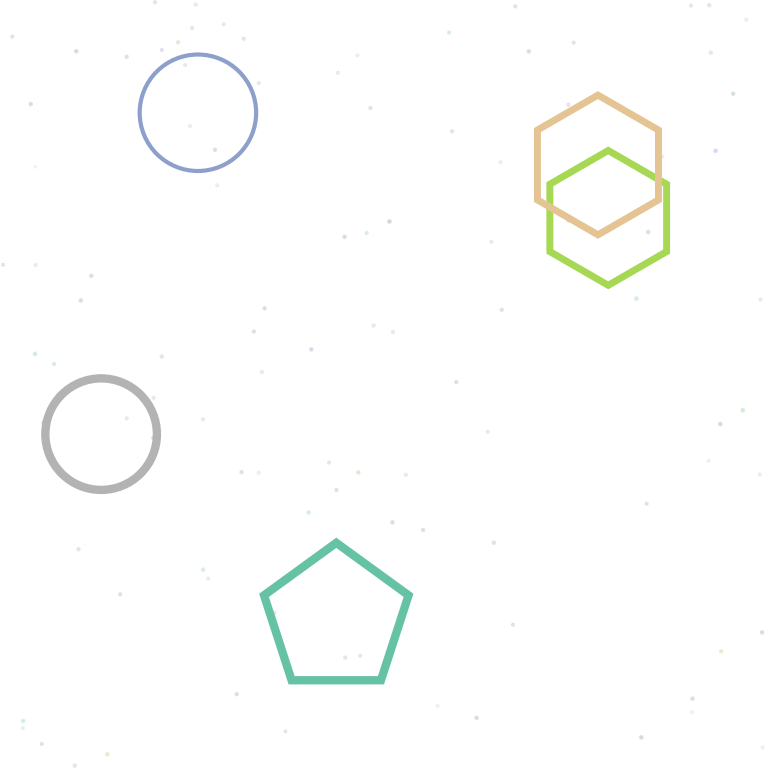[{"shape": "pentagon", "thickness": 3, "radius": 0.49, "center": [0.437, 0.196]}, {"shape": "circle", "thickness": 1.5, "radius": 0.38, "center": [0.257, 0.854]}, {"shape": "hexagon", "thickness": 2.5, "radius": 0.44, "center": [0.79, 0.717]}, {"shape": "hexagon", "thickness": 2.5, "radius": 0.45, "center": [0.777, 0.786]}, {"shape": "circle", "thickness": 3, "radius": 0.36, "center": [0.131, 0.436]}]